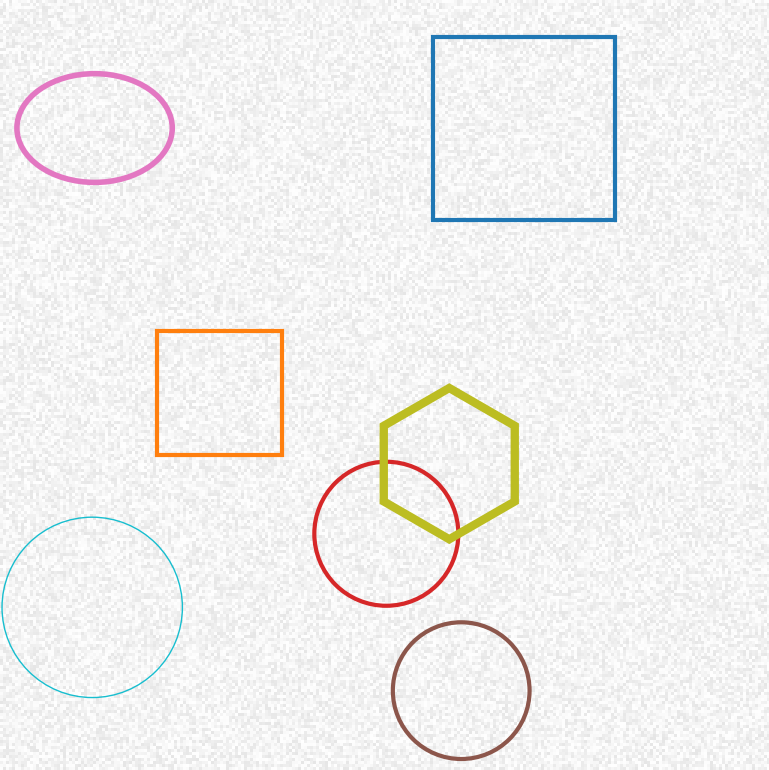[{"shape": "square", "thickness": 1.5, "radius": 0.59, "center": [0.681, 0.833]}, {"shape": "square", "thickness": 1.5, "radius": 0.4, "center": [0.285, 0.489]}, {"shape": "circle", "thickness": 1.5, "radius": 0.47, "center": [0.502, 0.307]}, {"shape": "circle", "thickness": 1.5, "radius": 0.44, "center": [0.599, 0.103]}, {"shape": "oval", "thickness": 2, "radius": 0.5, "center": [0.123, 0.834]}, {"shape": "hexagon", "thickness": 3, "radius": 0.49, "center": [0.583, 0.398]}, {"shape": "circle", "thickness": 0.5, "radius": 0.59, "center": [0.12, 0.211]}]